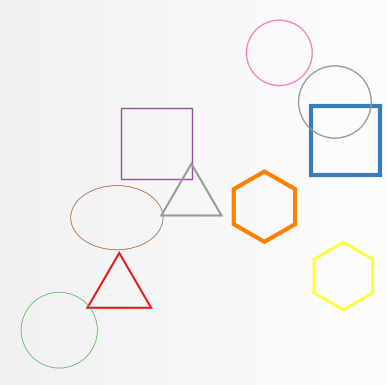[{"shape": "triangle", "thickness": 1.5, "radius": 0.47, "center": [0.308, 0.248]}, {"shape": "square", "thickness": 3, "radius": 0.44, "center": [0.891, 0.635]}, {"shape": "circle", "thickness": 0.5, "radius": 0.49, "center": [0.153, 0.142]}, {"shape": "square", "thickness": 1, "radius": 0.46, "center": [0.405, 0.627]}, {"shape": "hexagon", "thickness": 3, "radius": 0.46, "center": [0.682, 0.463]}, {"shape": "hexagon", "thickness": 2, "radius": 0.44, "center": [0.886, 0.283]}, {"shape": "oval", "thickness": 0.5, "radius": 0.6, "center": [0.302, 0.435]}, {"shape": "circle", "thickness": 1, "radius": 0.42, "center": [0.721, 0.863]}, {"shape": "circle", "thickness": 1, "radius": 0.47, "center": [0.864, 0.735]}, {"shape": "triangle", "thickness": 1.5, "radius": 0.45, "center": [0.494, 0.485]}]